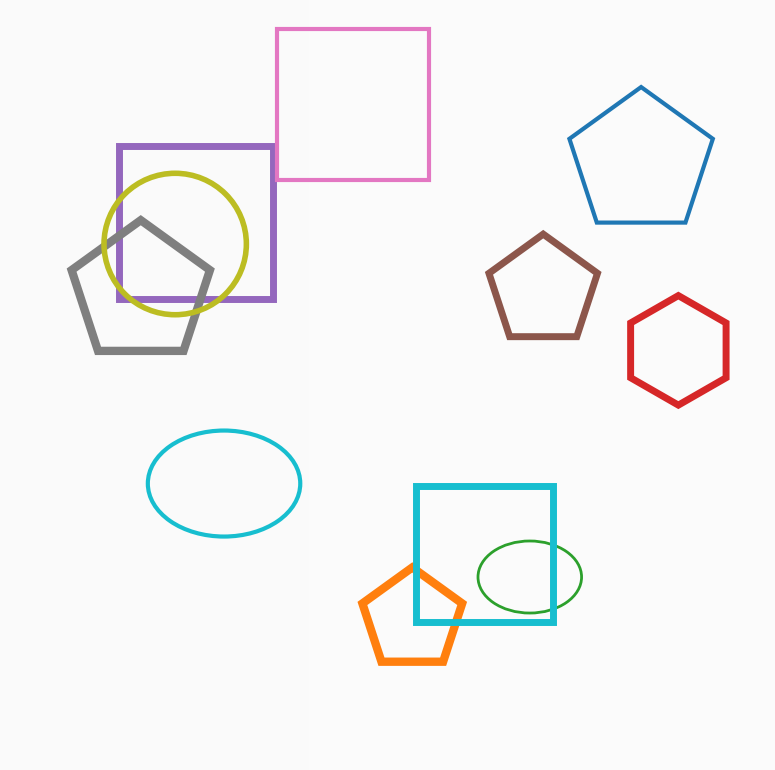[{"shape": "pentagon", "thickness": 1.5, "radius": 0.49, "center": [0.827, 0.79]}, {"shape": "pentagon", "thickness": 3, "radius": 0.34, "center": [0.532, 0.195]}, {"shape": "oval", "thickness": 1, "radius": 0.33, "center": [0.684, 0.251]}, {"shape": "hexagon", "thickness": 2.5, "radius": 0.36, "center": [0.875, 0.545]}, {"shape": "square", "thickness": 2.5, "radius": 0.5, "center": [0.253, 0.711]}, {"shape": "pentagon", "thickness": 2.5, "radius": 0.37, "center": [0.701, 0.622]}, {"shape": "square", "thickness": 1.5, "radius": 0.49, "center": [0.455, 0.864]}, {"shape": "pentagon", "thickness": 3, "radius": 0.47, "center": [0.182, 0.62]}, {"shape": "circle", "thickness": 2, "radius": 0.46, "center": [0.226, 0.683]}, {"shape": "oval", "thickness": 1.5, "radius": 0.49, "center": [0.289, 0.372]}, {"shape": "square", "thickness": 2.5, "radius": 0.44, "center": [0.625, 0.28]}]